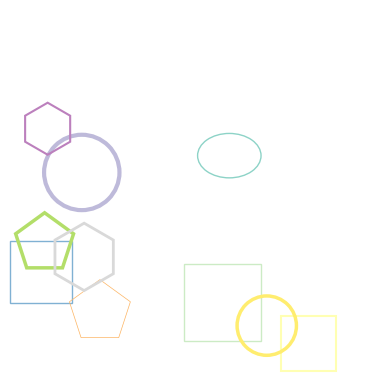[{"shape": "oval", "thickness": 1, "radius": 0.41, "center": [0.596, 0.596]}, {"shape": "square", "thickness": 1.5, "radius": 0.36, "center": [0.8, 0.108]}, {"shape": "circle", "thickness": 3, "radius": 0.49, "center": [0.212, 0.552]}, {"shape": "square", "thickness": 1, "radius": 0.4, "center": [0.106, 0.294]}, {"shape": "pentagon", "thickness": 0.5, "radius": 0.42, "center": [0.259, 0.19]}, {"shape": "pentagon", "thickness": 2.5, "radius": 0.4, "center": [0.116, 0.368]}, {"shape": "hexagon", "thickness": 2, "radius": 0.44, "center": [0.219, 0.333]}, {"shape": "hexagon", "thickness": 1.5, "radius": 0.34, "center": [0.124, 0.666]}, {"shape": "square", "thickness": 1, "radius": 0.5, "center": [0.579, 0.214]}, {"shape": "circle", "thickness": 2.5, "radius": 0.39, "center": [0.693, 0.154]}]